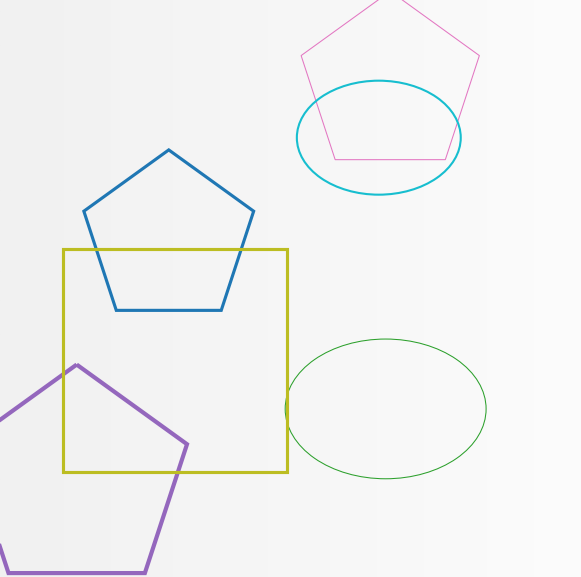[{"shape": "pentagon", "thickness": 1.5, "radius": 0.77, "center": [0.29, 0.586]}, {"shape": "oval", "thickness": 0.5, "radius": 0.86, "center": [0.663, 0.291]}, {"shape": "pentagon", "thickness": 2, "radius": 1.0, "center": [0.132, 0.168]}, {"shape": "pentagon", "thickness": 0.5, "radius": 0.81, "center": [0.671, 0.853]}, {"shape": "square", "thickness": 1.5, "radius": 0.96, "center": [0.301, 0.375]}, {"shape": "oval", "thickness": 1, "radius": 0.7, "center": [0.652, 0.761]}]